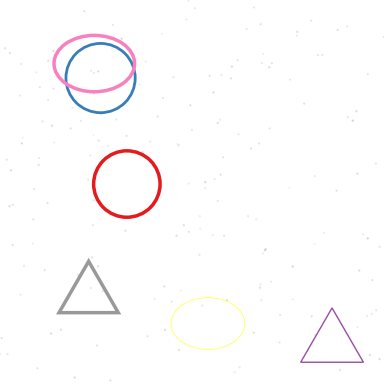[{"shape": "circle", "thickness": 2.5, "radius": 0.43, "center": [0.33, 0.522]}, {"shape": "circle", "thickness": 2, "radius": 0.45, "center": [0.261, 0.797]}, {"shape": "triangle", "thickness": 1, "radius": 0.47, "center": [0.862, 0.106]}, {"shape": "oval", "thickness": 0.5, "radius": 0.48, "center": [0.54, 0.16]}, {"shape": "oval", "thickness": 2.5, "radius": 0.52, "center": [0.245, 0.835]}, {"shape": "triangle", "thickness": 2.5, "radius": 0.44, "center": [0.23, 0.232]}]